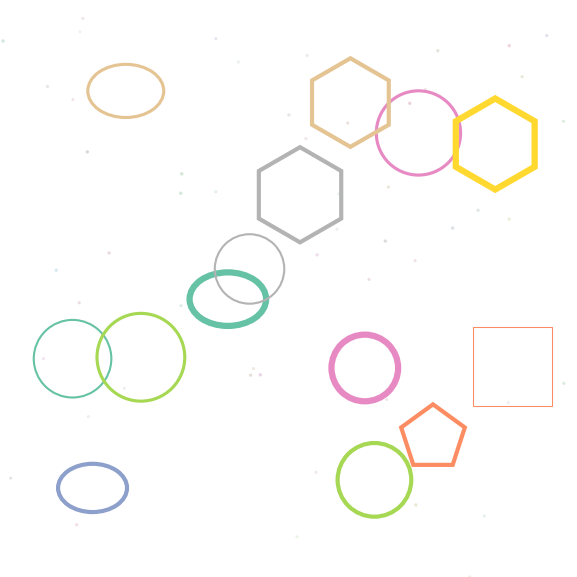[{"shape": "circle", "thickness": 1, "radius": 0.34, "center": [0.126, 0.378]}, {"shape": "oval", "thickness": 3, "radius": 0.33, "center": [0.395, 0.481]}, {"shape": "pentagon", "thickness": 2, "radius": 0.29, "center": [0.75, 0.241]}, {"shape": "square", "thickness": 0.5, "radius": 0.34, "center": [0.888, 0.365]}, {"shape": "oval", "thickness": 2, "radius": 0.3, "center": [0.16, 0.154]}, {"shape": "circle", "thickness": 3, "radius": 0.29, "center": [0.632, 0.362]}, {"shape": "circle", "thickness": 1.5, "radius": 0.36, "center": [0.725, 0.769]}, {"shape": "circle", "thickness": 1.5, "radius": 0.38, "center": [0.244, 0.38]}, {"shape": "circle", "thickness": 2, "radius": 0.32, "center": [0.648, 0.168]}, {"shape": "hexagon", "thickness": 3, "radius": 0.39, "center": [0.858, 0.75]}, {"shape": "hexagon", "thickness": 2, "radius": 0.38, "center": [0.607, 0.822]}, {"shape": "oval", "thickness": 1.5, "radius": 0.33, "center": [0.218, 0.842]}, {"shape": "circle", "thickness": 1, "radius": 0.3, "center": [0.432, 0.533]}, {"shape": "hexagon", "thickness": 2, "radius": 0.41, "center": [0.52, 0.662]}]